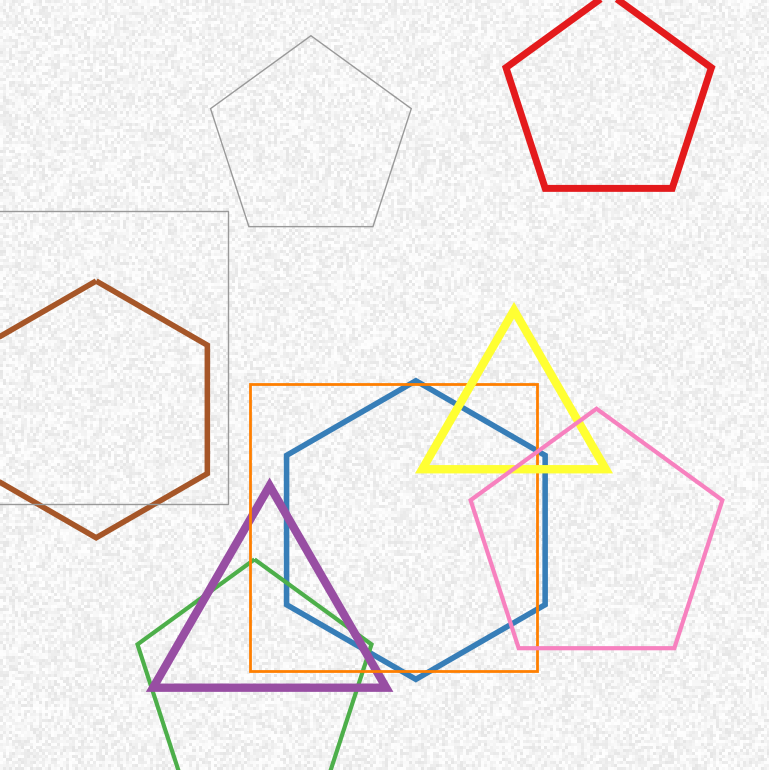[{"shape": "pentagon", "thickness": 2.5, "radius": 0.7, "center": [0.791, 0.869]}, {"shape": "hexagon", "thickness": 2, "radius": 0.97, "center": [0.54, 0.312]}, {"shape": "pentagon", "thickness": 1.5, "radius": 0.8, "center": [0.331, 0.114]}, {"shape": "triangle", "thickness": 3, "radius": 0.87, "center": [0.35, 0.194]}, {"shape": "square", "thickness": 1, "radius": 0.93, "center": [0.511, 0.315]}, {"shape": "triangle", "thickness": 3, "radius": 0.69, "center": [0.668, 0.459]}, {"shape": "hexagon", "thickness": 2, "radius": 0.83, "center": [0.125, 0.468]}, {"shape": "pentagon", "thickness": 1.5, "radius": 0.86, "center": [0.775, 0.297]}, {"shape": "square", "thickness": 0.5, "radius": 0.95, "center": [0.106, 0.535]}, {"shape": "pentagon", "thickness": 0.5, "radius": 0.69, "center": [0.404, 0.817]}]